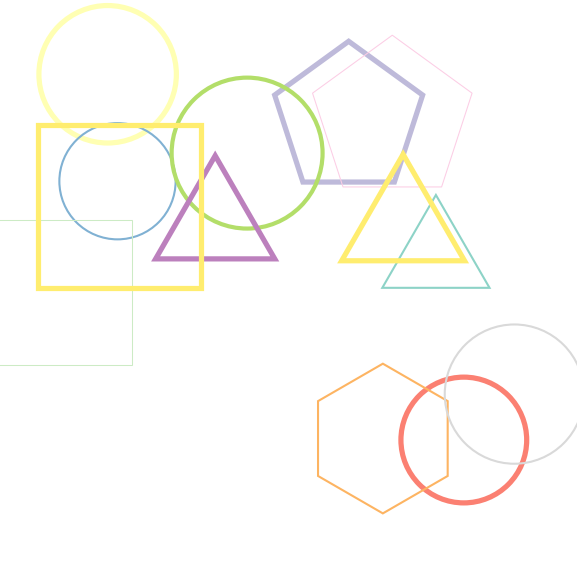[{"shape": "triangle", "thickness": 1, "radius": 0.54, "center": [0.755, 0.554]}, {"shape": "circle", "thickness": 2.5, "radius": 0.6, "center": [0.186, 0.871]}, {"shape": "pentagon", "thickness": 2.5, "radius": 0.67, "center": [0.604, 0.793]}, {"shape": "circle", "thickness": 2.5, "radius": 0.54, "center": [0.803, 0.237]}, {"shape": "circle", "thickness": 1, "radius": 0.5, "center": [0.203, 0.685]}, {"shape": "hexagon", "thickness": 1, "radius": 0.65, "center": [0.663, 0.24]}, {"shape": "circle", "thickness": 2, "radius": 0.65, "center": [0.428, 0.734]}, {"shape": "pentagon", "thickness": 0.5, "radius": 0.73, "center": [0.679, 0.793]}, {"shape": "circle", "thickness": 1, "radius": 0.6, "center": [0.891, 0.317]}, {"shape": "triangle", "thickness": 2.5, "radius": 0.6, "center": [0.373, 0.61]}, {"shape": "square", "thickness": 0.5, "radius": 0.63, "center": [0.104, 0.492]}, {"shape": "triangle", "thickness": 2.5, "radius": 0.61, "center": [0.698, 0.609]}, {"shape": "square", "thickness": 2.5, "radius": 0.71, "center": [0.207, 0.642]}]